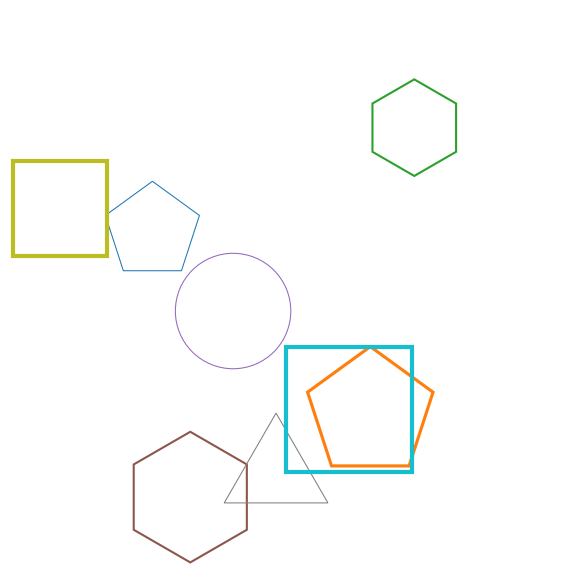[{"shape": "pentagon", "thickness": 0.5, "radius": 0.43, "center": [0.264, 0.6]}, {"shape": "pentagon", "thickness": 1.5, "radius": 0.57, "center": [0.641, 0.285]}, {"shape": "hexagon", "thickness": 1, "radius": 0.42, "center": [0.717, 0.778]}, {"shape": "circle", "thickness": 0.5, "radius": 0.5, "center": [0.404, 0.461]}, {"shape": "hexagon", "thickness": 1, "radius": 0.57, "center": [0.329, 0.138]}, {"shape": "triangle", "thickness": 0.5, "radius": 0.52, "center": [0.478, 0.18]}, {"shape": "square", "thickness": 2, "radius": 0.41, "center": [0.104, 0.638]}, {"shape": "square", "thickness": 2, "radius": 0.54, "center": [0.604, 0.29]}]